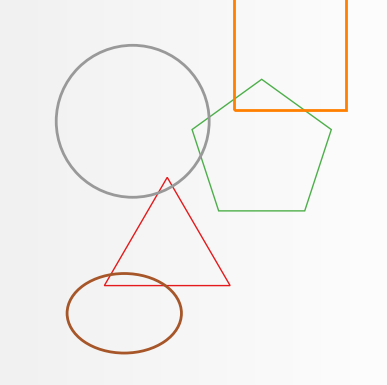[{"shape": "triangle", "thickness": 1, "radius": 0.94, "center": [0.432, 0.352]}, {"shape": "pentagon", "thickness": 1, "radius": 0.94, "center": [0.675, 0.605]}, {"shape": "square", "thickness": 2, "radius": 0.72, "center": [0.748, 0.858]}, {"shape": "oval", "thickness": 2, "radius": 0.74, "center": [0.321, 0.186]}, {"shape": "circle", "thickness": 2, "radius": 0.99, "center": [0.342, 0.685]}]